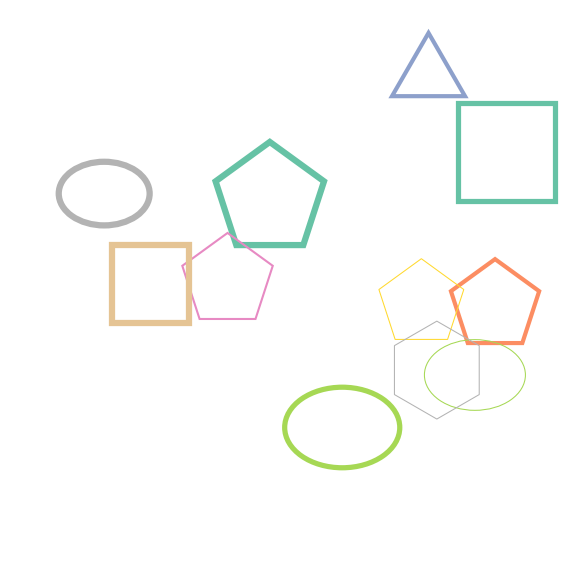[{"shape": "square", "thickness": 2.5, "radius": 0.42, "center": [0.877, 0.736]}, {"shape": "pentagon", "thickness": 3, "radius": 0.49, "center": [0.467, 0.655]}, {"shape": "pentagon", "thickness": 2, "radius": 0.4, "center": [0.857, 0.47]}, {"shape": "triangle", "thickness": 2, "radius": 0.36, "center": [0.742, 0.869]}, {"shape": "pentagon", "thickness": 1, "radius": 0.41, "center": [0.394, 0.513]}, {"shape": "oval", "thickness": 2.5, "radius": 0.5, "center": [0.593, 0.259]}, {"shape": "oval", "thickness": 0.5, "radius": 0.44, "center": [0.822, 0.35]}, {"shape": "pentagon", "thickness": 0.5, "radius": 0.39, "center": [0.73, 0.474]}, {"shape": "square", "thickness": 3, "radius": 0.34, "center": [0.261, 0.508]}, {"shape": "hexagon", "thickness": 0.5, "radius": 0.42, "center": [0.756, 0.358]}, {"shape": "oval", "thickness": 3, "radius": 0.39, "center": [0.18, 0.664]}]